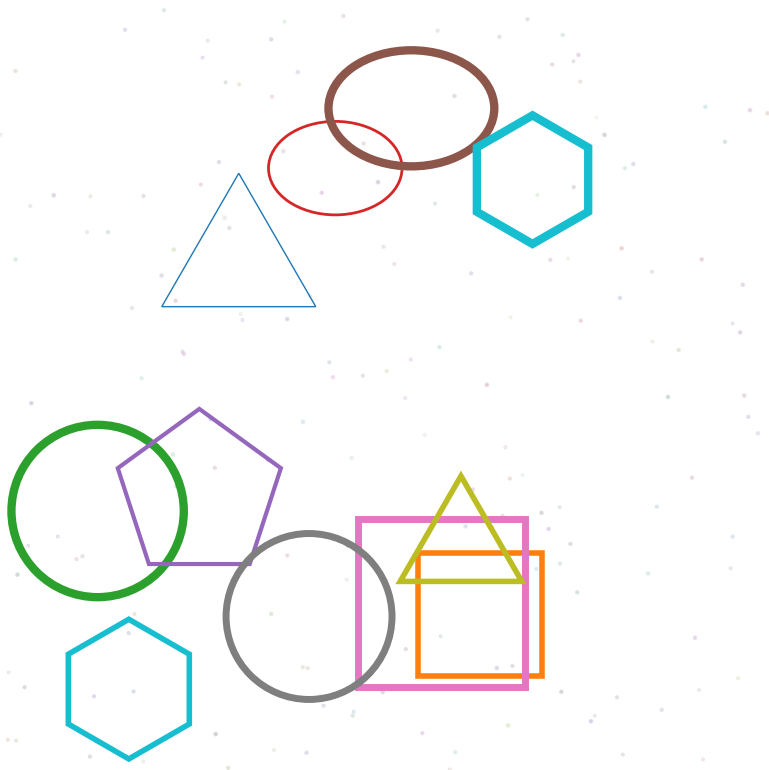[{"shape": "triangle", "thickness": 0.5, "radius": 0.58, "center": [0.31, 0.659]}, {"shape": "square", "thickness": 2, "radius": 0.4, "center": [0.624, 0.202]}, {"shape": "circle", "thickness": 3, "radius": 0.56, "center": [0.127, 0.336]}, {"shape": "oval", "thickness": 1, "radius": 0.43, "center": [0.435, 0.782]}, {"shape": "pentagon", "thickness": 1.5, "radius": 0.56, "center": [0.259, 0.358]}, {"shape": "oval", "thickness": 3, "radius": 0.54, "center": [0.534, 0.859]}, {"shape": "square", "thickness": 2.5, "radius": 0.54, "center": [0.573, 0.217]}, {"shape": "circle", "thickness": 2.5, "radius": 0.54, "center": [0.401, 0.199]}, {"shape": "triangle", "thickness": 2, "radius": 0.46, "center": [0.599, 0.291]}, {"shape": "hexagon", "thickness": 3, "radius": 0.42, "center": [0.692, 0.767]}, {"shape": "hexagon", "thickness": 2, "radius": 0.45, "center": [0.167, 0.105]}]